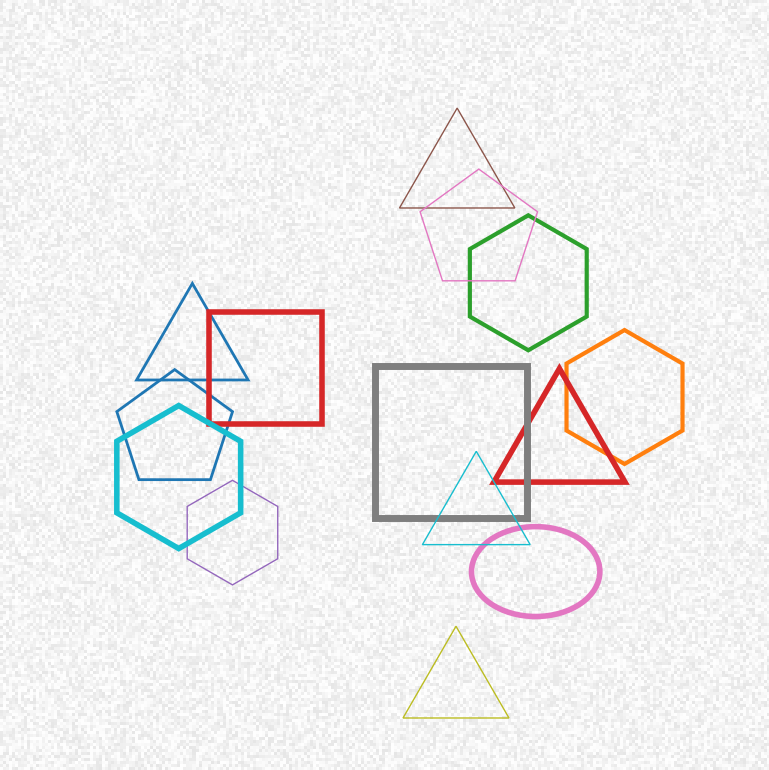[{"shape": "pentagon", "thickness": 1, "radius": 0.4, "center": [0.227, 0.441]}, {"shape": "triangle", "thickness": 1, "radius": 0.42, "center": [0.25, 0.548]}, {"shape": "hexagon", "thickness": 1.5, "radius": 0.43, "center": [0.811, 0.484]}, {"shape": "hexagon", "thickness": 1.5, "radius": 0.44, "center": [0.686, 0.633]}, {"shape": "square", "thickness": 2, "radius": 0.36, "center": [0.345, 0.522]}, {"shape": "triangle", "thickness": 2, "radius": 0.49, "center": [0.727, 0.423]}, {"shape": "hexagon", "thickness": 0.5, "radius": 0.34, "center": [0.302, 0.308]}, {"shape": "triangle", "thickness": 0.5, "radius": 0.43, "center": [0.594, 0.773]}, {"shape": "pentagon", "thickness": 0.5, "radius": 0.4, "center": [0.622, 0.7]}, {"shape": "oval", "thickness": 2, "radius": 0.42, "center": [0.696, 0.258]}, {"shape": "square", "thickness": 2.5, "radius": 0.49, "center": [0.586, 0.426]}, {"shape": "triangle", "thickness": 0.5, "radius": 0.4, "center": [0.592, 0.107]}, {"shape": "hexagon", "thickness": 2, "radius": 0.46, "center": [0.232, 0.38]}, {"shape": "triangle", "thickness": 0.5, "radius": 0.4, "center": [0.619, 0.333]}]